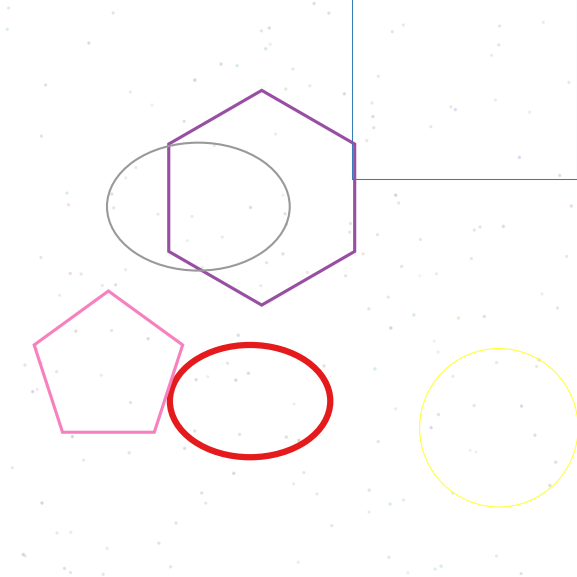[{"shape": "oval", "thickness": 3, "radius": 0.69, "center": [0.433, 0.305]}, {"shape": "square", "thickness": 0.5, "radius": 0.97, "center": [0.805, 0.883]}, {"shape": "hexagon", "thickness": 1.5, "radius": 0.93, "center": [0.453, 0.657]}, {"shape": "circle", "thickness": 0.5, "radius": 0.69, "center": [0.864, 0.258]}, {"shape": "pentagon", "thickness": 1.5, "radius": 0.68, "center": [0.188, 0.36]}, {"shape": "oval", "thickness": 1, "radius": 0.79, "center": [0.343, 0.641]}]